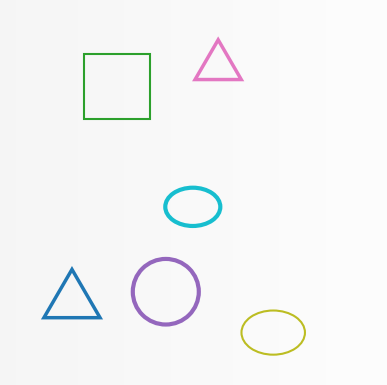[{"shape": "triangle", "thickness": 2.5, "radius": 0.42, "center": [0.186, 0.217]}, {"shape": "square", "thickness": 1.5, "radius": 0.42, "center": [0.303, 0.775]}, {"shape": "circle", "thickness": 3, "radius": 0.43, "center": [0.428, 0.242]}, {"shape": "triangle", "thickness": 2.5, "radius": 0.34, "center": [0.563, 0.828]}, {"shape": "oval", "thickness": 1.5, "radius": 0.41, "center": [0.705, 0.136]}, {"shape": "oval", "thickness": 3, "radius": 0.36, "center": [0.498, 0.463]}]